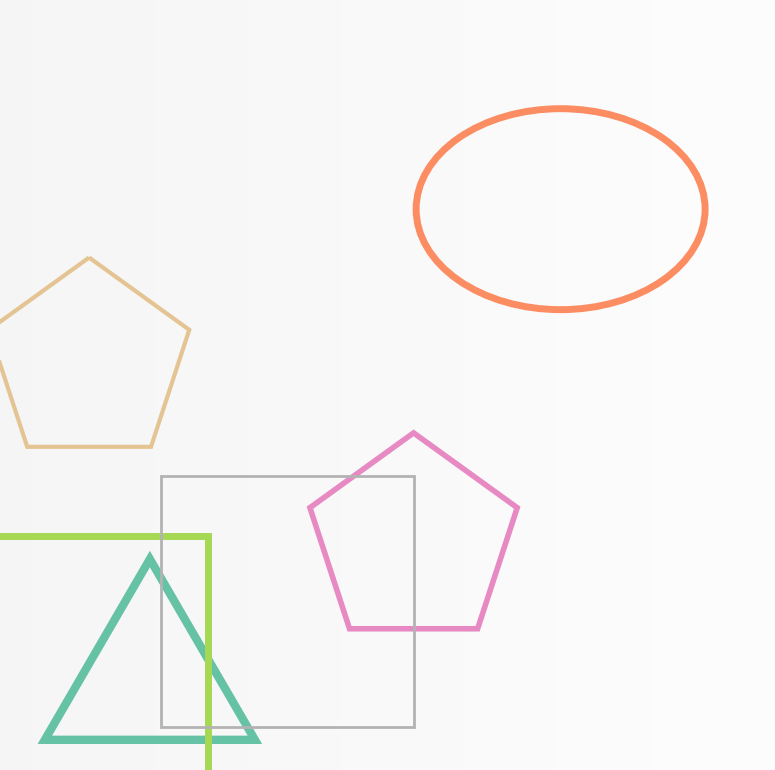[{"shape": "triangle", "thickness": 3, "radius": 0.78, "center": [0.193, 0.117]}, {"shape": "oval", "thickness": 2.5, "radius": 0.93, "center": [0.723, 0.728]}, {"shape": "pentagon", "thickness": 2, "radius": 0.7, "center": [0.534, 0.297]}, {"shape": "square", "thickness": 2.5, "radius": 0.84, "center": [0.101, 0.135]}, {"shape": "pentagon", "thickness": 1.5, "radius": 0.68, "center": [0.115, 0.53]}, {"shape": "square", "thickness": 1, "radius": 0.81, "center": [0.371, 0.219]}]